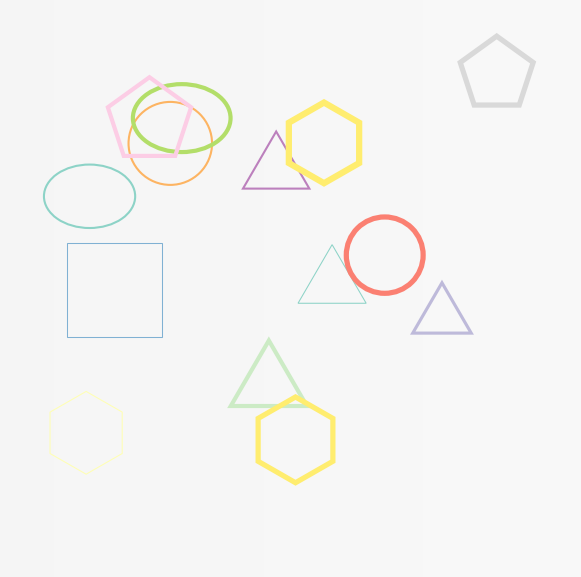[{"shape": "triangle", "thickness": 0.5, "radius": 0.34, "center": [0.571, 0.508]}, {"shape": "oval", "thickness": 1, "radius": 0.39, "center": [0.154, 0.659]}, {"shape": "hexagon", "thickness": 0.5, "radius": 0.36, "center": [0.148, 0.25]}, {"shape": "triangle", "thickness": 1.5, "radius": 0.29, "center": [0.76, 0.451]}, {"shape": "circle", "thickness": 2.5, "radius": 0.33, "center": [0.662, 0.557]}, {"shape": "square", "thickness": 0.5, "radius": 0.41, "center": [0.197, 0.497]}, {"shape": "circle", "thickness": 1, "radius": 0.36, "center": [0.293, 0.751]}, {"shape": "oval", "thickness": 2, "radius": 0.42, "center": [0.313, 0.795]}, {"shape": "pentagon", "thickness": 2, "radius": 0.38, "center": [0.257, 0.79]}, {"shape": "pentagon", "thickness": 2.5, "radius": 0.33, "center": [0.855, 0.871]}, {"shape": "triangle", "thickness": 1, "radius": 0.33, "center": [0.475, 0.705]}, {"shape": "triangle", "thickness": 2, "radius": 0.38, "center": [0.463, 0.334]}, {"shape": "hexagon", "thickness": 2.5, "radius": 0.37, "center": [0.508, 0.237]}, {"shape": "hexagon", "thickness": 3, "radius": 0.35, "center": [0.557, 0.752]}]